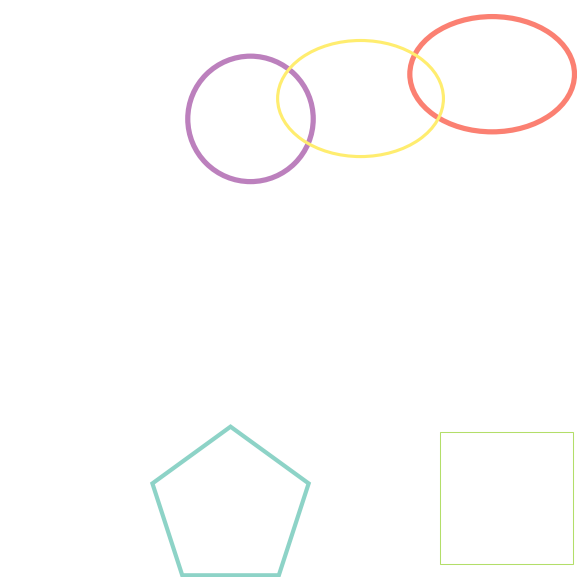[{"shape": "pentagon", "thickness": 2, "radius": 0.71, "center": [0.399, 0.118]}, {"shape": "oval", "thickness": 2.5, "radius": 0.71, "center": [0.852, 0.871]}, {"shape": "square", "thickness": 0.5, "radius": 0.57, "center": [0.877, 0.137]}, {"shape": "circle", "thickness": 2.5, "radius": 0.54, "center": [0.434, 0.793]}, {"shape": "oval", "thickness": 1.5, "radius": 0.72, "center": [0.624, 0.829]}]